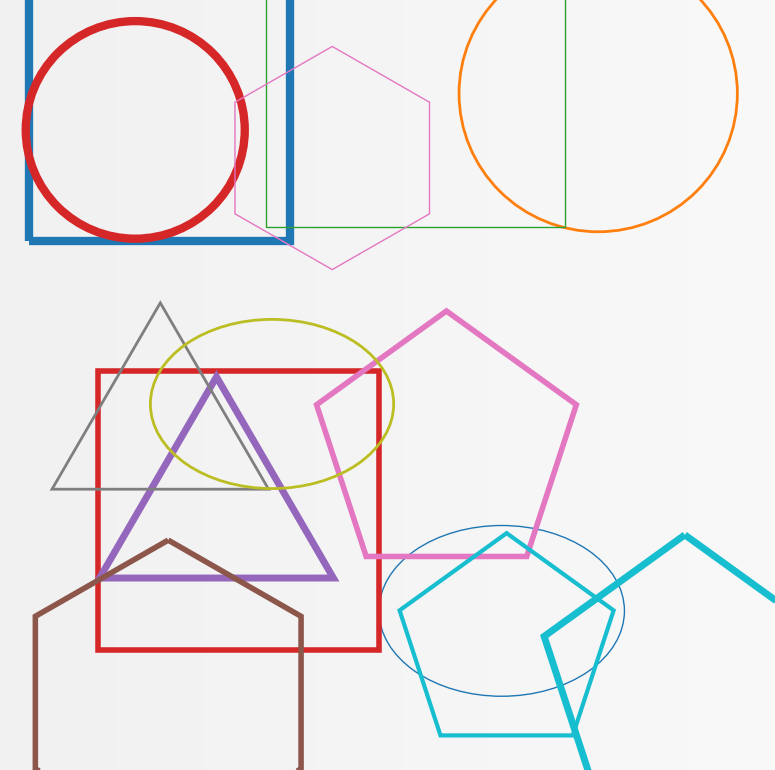[{"shape": "square", "thickness": 3, "radius": 0.84, "center": [0.206, 0.855]}, {"shape": "oval", "thickness": 0.5, "radius": 0.79, "center": [0.647, 0.207]}, {"shape": "circle", "thickness": 1, "radius": 0.9, "center": [0.772, 0.879]}, {"shape": "square", "thickness": 0.5, "radius": 0.96, "center": [0.536, 0.898]}, {"shape": "square", "thickness": 2, "radius": 0.91, "center": [0.308, 0.337]}, {"shape": "circle", "thickness": 3, "radius": 0.71, "center": [0.175, 0.831]}, {"shape": "triangle", "thickness": 2.5, "radius": 0.87, "center": [0.279, 0.336]}, {"shape": "hexagon", "thickness": 2, "radius": 0.99, "center": [0.217, 0.101]}, {"shape": "pentagon", "thickness": 2, "radius": 0.88, "center": [0.576, 0.42]}, {"shape": "hexagon", "thickness": 0.5, "radius": 0.72, "center": [0.429, 0.795]}, {"shape": "triangle", "thickness": 1, "radius": 0.81, "center": [0.207, 0.445]}, {"shape": "oval", "thickness": 1, "radius": 0.78, "center": [0.351, 0.475]}, {"shape": "pentagon", "thickness": 2.5, "radius": 0.95, "center": [0.884, 0.115]}, {"shape": "pentagon", "thickness": 1.5, "radius": 0.73, "center": [0.654, 0.162]}]